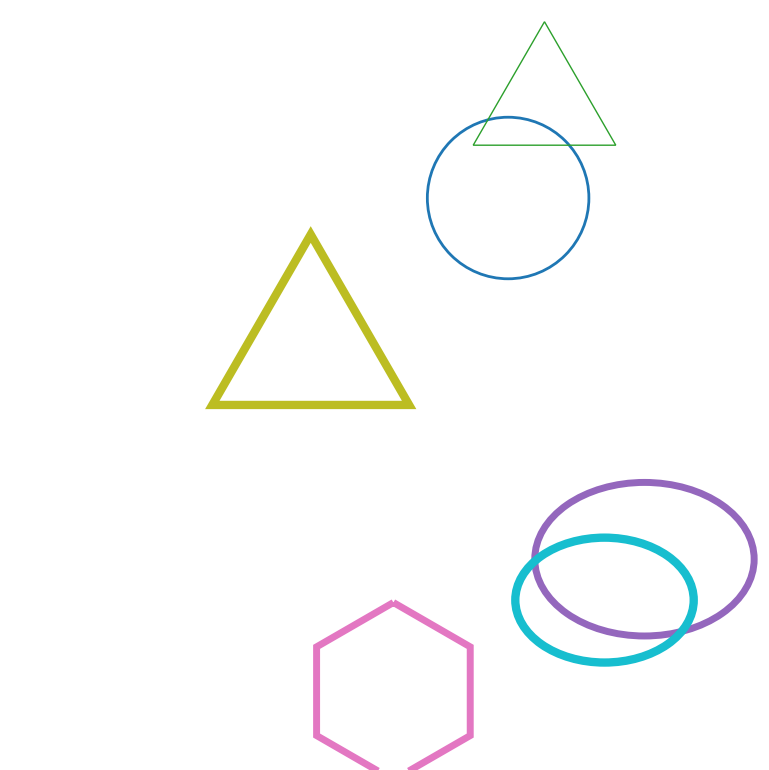[{"shape": "circle", "thickness": 1, "radius": 0.52, "center": [0.66, 0.743]}, {"shape": "triangle", "thickness": 0.5, "radius": 0.53, "center": [0.707, 0.865]}, {"shape": "oval", "thickness": 2.5, "radius": 0.71, "center": [0.837, 0.274]}, {"shape": "hexagon", "thickness": 2.5, "radius": 0.58, "center": [0.511, 0.102]}, {"shape": "triangle", "thickness": 3, "radius": 0.74, "center": [0.404, 0.548]}, {"shape": "oval", "thickness": 3, "radius": 0.58, "center": [0.785, 0.221]}]